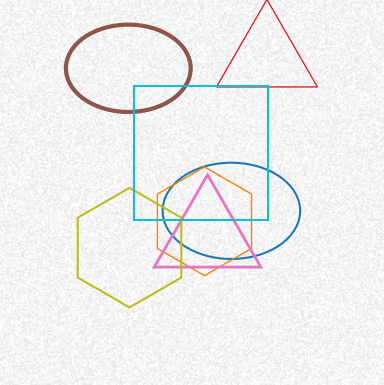[{"shape": "oval", "thickness": 1.5, "radius": 0.89, "center": [0.601, 0.452]}, {"shape": "hexagon", "thickness": 1, "radius": 0.71, "center": [0.531, 0.425]}, {"shape": "triangle", "thickness": 1, "radius": 0.76, "center": [0.693, 0.85]}, {"shape": "oval", "thickness": 3, "radius": 0.81, "center": [0.333, 0.823]}, {"shape": "triangle", "thickness": 2, "radius": 0.8, "center": [0.539, 0.386]}, {"shape": "hexagon", "thickness": 1.5, "radius": 0.78, "center": [0.336, 0.357]}, {"shape": "square", "thickness": 1.5, "radius": 0.87, "center": [0.522, 0.602]}]